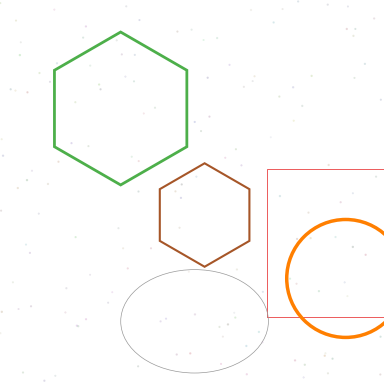[{"shape": "square", "thickness": 0.5, "radius": 0.96, "center": [0.886, 0.369]}, {"shape": "hexagon", "thickness": 2, "radius": 0.99, "center": [0.313, 0.718]}, {"shape": "circle", "thickness": 2.5, "radius": 0.77, "center": [0.898, 0.277]}, {"shape": "hexagon", "thickness": 1.5, "radius": 0.67, "center": [0.531, 0.441]}, {"shape": "oval", "thickness": 0.5, "radius": 0.96, "center": [0.505, 0.165]}]